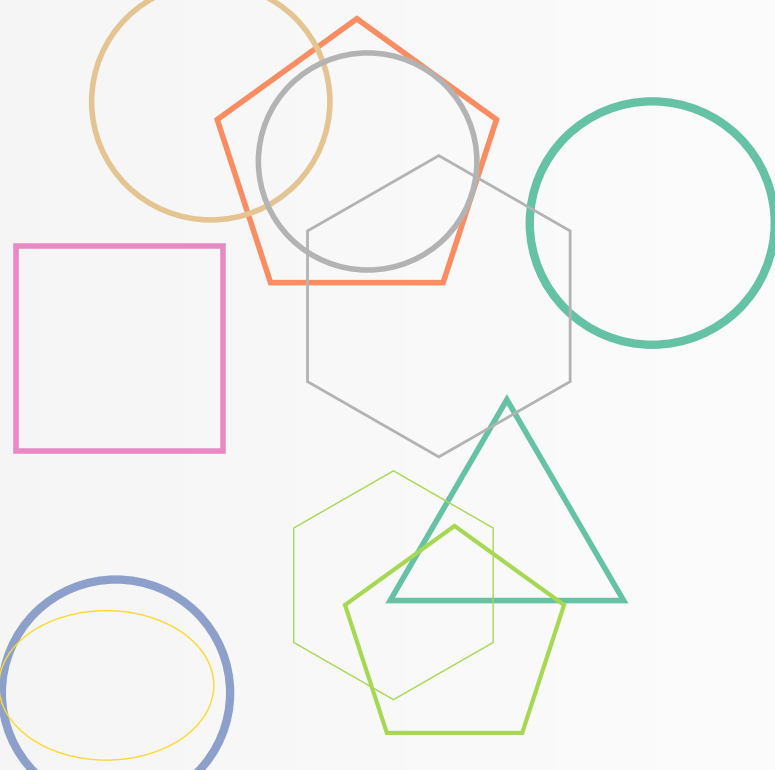[{"shape": "triangle", "thickness": 2, "radius": 0.87, "center": [0.654, 0.307]}, {"shape": "circle", "thickness": 3, "radius": 0.79, "center": [0.842, 0.71]}, {"shape": "pentagon", "thickness": 2, "radius": 0.95, "center": [0.46, 0.786]}, {"shape": "circle", "thickness": 3, "radius": 0.74, "center": [0.15, 0.1]}, {"shape": "square", "thickness": 2, "radius": 0.67, "center": [0.154, 0.547]}, {"shape": "hexagon", "thickness": 0.5, "radius": 0.74, "center": [0.508, 0.24]}, {"shape": "pentagon", "thickness": 1.5, "radius": 0.74, "center": [0.586, 0.168]}, {"shape": "oval", "thickness": 0.5, "radius": 0.69, "center": [0.137, 0.11]}, {"shape": "circle", "thickness": 2, "radius": 0.77, "center": [0.272, 0.868]}, {"shape": "hexagon", "thickness": 1, "radius": 0.98, "center": [0.566, 0.602]}, {"shape": "circle", "thickness": 2, "radius": 0.7, "center": [0.474, 0.79]}]